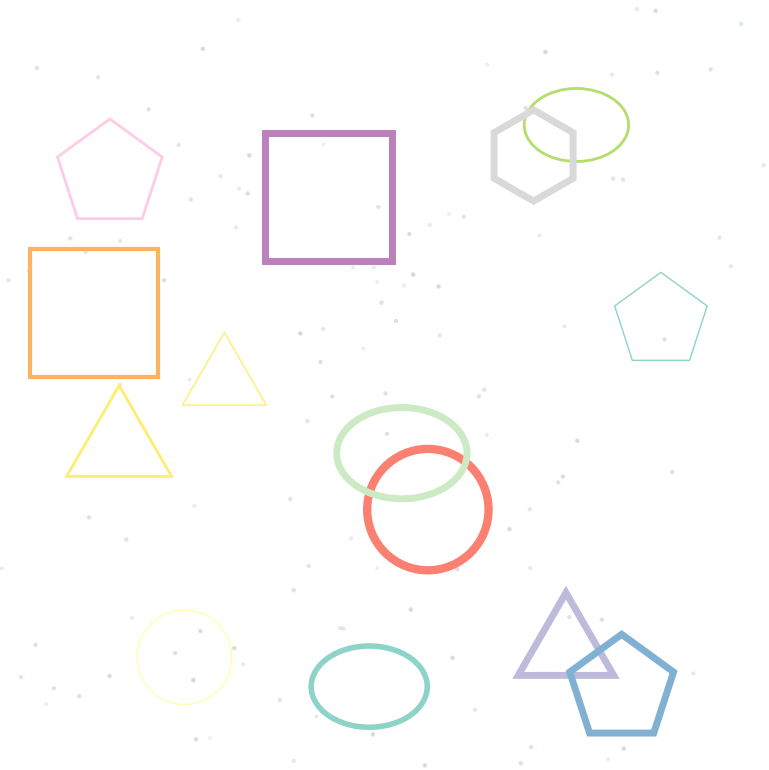[{"shape": "pentagon", "thickness": 0.5, "radius": 0.32, "center": [0.858, 0.583]}, {"shape": "oval", "thickness": 2, "radius": 0.38, "center": [0.479, 0.108]}, {"shape": "circle", "thickness": 0.5, "radius": 0.31, "center": [0.239, 0.146]}, {"shape": "triangle", "thickness": 2.5, "radius": 0.36, "center": [0.735, 0.159]}, {"shape": "circle", "thickness": 3, "radius": 0.39, "center": [0.556, 0.338]}, {"shape": "pentagon", "thickness": 2.5, "radius": 0.35, "center": [0.807, 0.105]}, {"shape": "square", "thickness": 1.5, "radius": 0.42, "center": [0.122, 0.593]}, {"shape": "oval", "thickness": 1, "radius": 0.34, "center": [0.749, 0.838]}, {"shape": "pentagon", "thickness": 1, "radius": 0.36, "center": [0.143, 0.774]}, {"shape": "hexagon", "thickness": 2.5, "radius": 0.3, "center": [0.693, 0.798]}, {"shape": "square", "thickness": 2.5, "radius": 0.41, "center": [0.427, 0.744]}, {"shape": "oval", "thickness": 2.5, "radius": 0.42, "center": [0.522, 0.411]}, {"shape": "triangle", "thickness": 0.5, "radius": 0.31, "center": [0.291, 0.505]}, {"shape": "triangle", "thickness": 1, "radius": 0.39, "center": [0.155, 0.421]}]